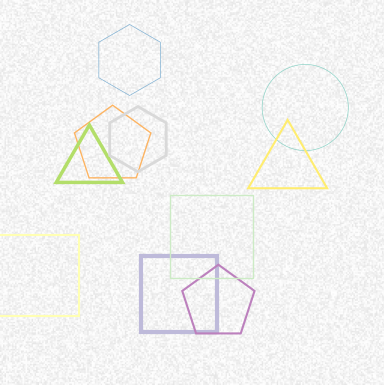[{"shape": "circle", "thickness": 0.5, "radius": 0.56, "center": [0.793, 0.721]}, {"shape": "square", "thickness": 1.5, "radius": 0.52, "center": [0.101, 0.284]}, {"shape": "square", "thickness": 3, "radius": 0.49, "center": [0.466, 0.237]}, {"shape": "hexagon", "thickness": 0.5, "radius": 0.46, "center": [0.337, 0.844]}, {"shape": "pentagon", "thickness": 1, "radius": 0.52, "center": [0.293, 0.622]}, {"shape": "triangle", "thickness": 2.5, "radius": 0.5, "center": [0.232, 0.576]}, {"shape": "hexagon", "thickness": 2, "radius": 0.42, "center": [0.358, 0.639]}, {"shape": "pentagon", "thickness": 1.5, "radius": 0.49, "center": [0.567, 0.214]}, {"shape": "square", "thickness": 1, "radius": 0.54, "center": [0.55, 0.386]}, {"shape": "triangle", "thickness": 1.5, "radius": 0.59, "center": [0.747, 0.57]}]